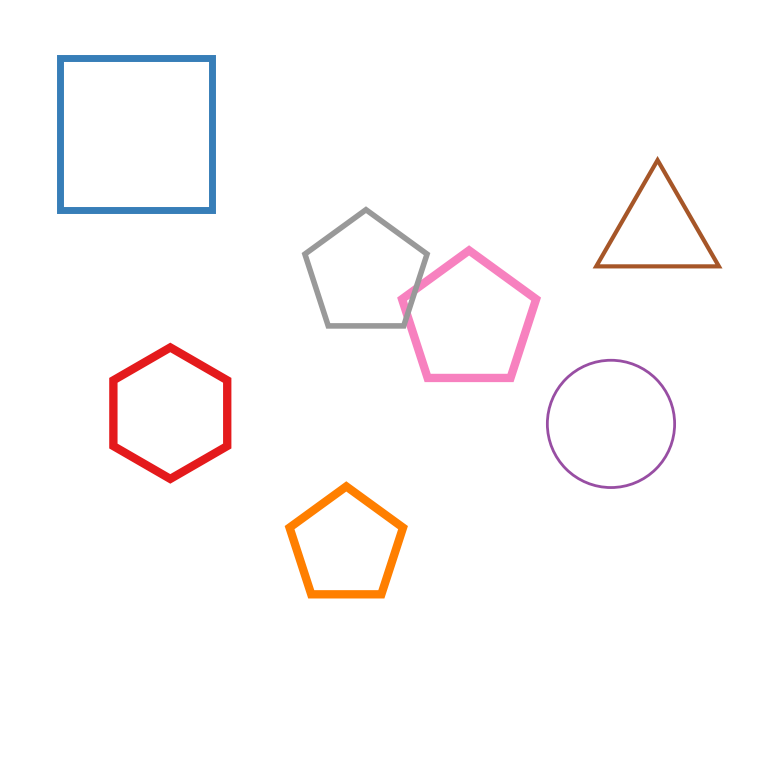[{"shape": "hexagon", "thickness": 3, "radius": 0.43, "center": [0.221, 0.463]}, {"shape": "square", "thickness": 2.5, "radius": 0.49, "center": [0.177, 0.826]}, {"shape": "circle", "thickness": 1, "radius": 0.41, "center": [0.793, 0.449]}, {"shape": "pentagon", "thickness": 3, "radius": 0.39, "center": [0.45, 0.291]}, {"shape": "triangle", "thickness": 1.5, "radius": 0.46, "center": [0.854, 0.7]}, {"shape": "pentagon", "thickness": 3, "radius": 0.46, "center": [0.609, 0.583]}, {"shape": "pentagon", "thickness": 2, "radius": 0.42, "center": [0.475, 0.644]}]